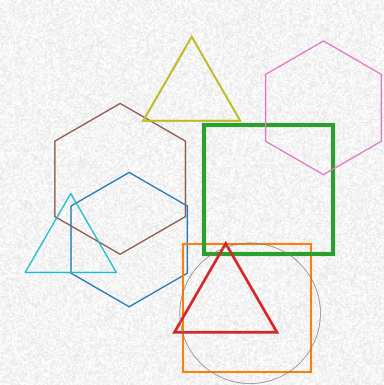[{"shape": "hexagon", "thickness": 1, "radius": 0.87, "center": [0.336, 0.378]}, {"shape": "square", "thickness": 1.5, "radius": 0.83, "center": [0.641, 0.201]}, {"shape": "square", "thickness": 3, "radius": 0.84, "center": [0.698, 0.508]}, {"shape": "triangle", "thickness": 2, "radius": 0.77, "center": [0.586, 0.214]}, {"shape": "hexagon", "thickness": 1, "radius": 0.98, "center": [0.312, 0.535]}, {"shape": "hexagon", "thickness": 1, "radius": 0.87, "center": [0.84, 0.72]}, {"shape": "circle", "thickness": 0.5, "radius": 0.91, "center": [0.65, 0.186]}, {"shape": "triangle", "thickness": 1.5, "radius": 0.73, "center": [0.498, 0.759]}, {"shape": "triangle", "thickness": 1, "radius": 0.68, "center": [0.184, 0.361]}]